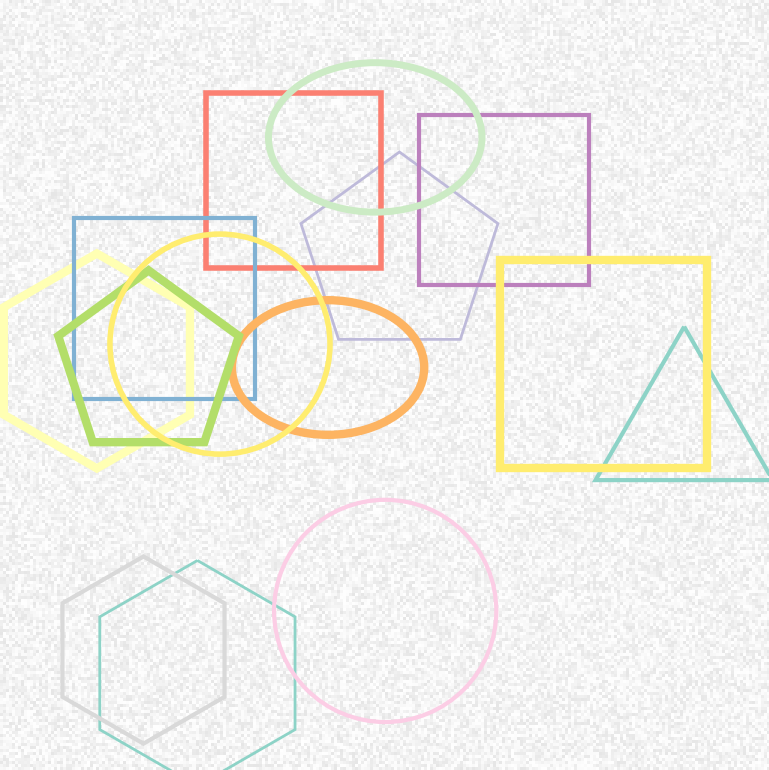[{"shape": "hexagon", "thickness": 1, "radius": 0.73, "center": [0.256, 0.126]}, {"shape": "triangle", "thickness": 1.5, "radius": 0.66, "center": [0.889, 0.443]}, {"shape": "hexagon", "thickness": 3, "radius": 0.7, "center": [0.126, 0.531]}, {"shape": "pentagon", "thickness": 1, "radius": 0.67, "center": [0.519, 0.668]}, {"shape": "square", "thickness": 2, "radius": 0.57, "center": [0.382, 0.765]}, {"shape": "square", "thickness": 1.5, "radius": 0.59, "center": [0.213, 0.599]}, {"shape": "oval", "thickness": 3, "radius": 0.62, "center": [0.426, 0.523]}, {"shape": "pentagon", "thickness": 3, "radius": 0.62, "center": [0.193, 0.526]}, {"shape": "circle", "thickness": 1.5, "radius": 0.72, "center": [0.5, 0.207]}, {"shape": "hexagon", "thickness": 1.5, "radius": 0.61, "center": [0.186, 0.156]}, {"shape": "square", "thickness": 1.5, "radius": 0.55, "center": [0.655, 0.741]}, {"shape": "oval", "thickness": 2.5, "radius": 0.69, "center": [0.487, 0.822]}, {"shape": "square", "thickness": 3, "radius": 0.67, "center": [0.783, 0.527]}, {"shape": "circle", "thickness": 2, "radius": 0.71, "center": [0.286, 0.553]}]